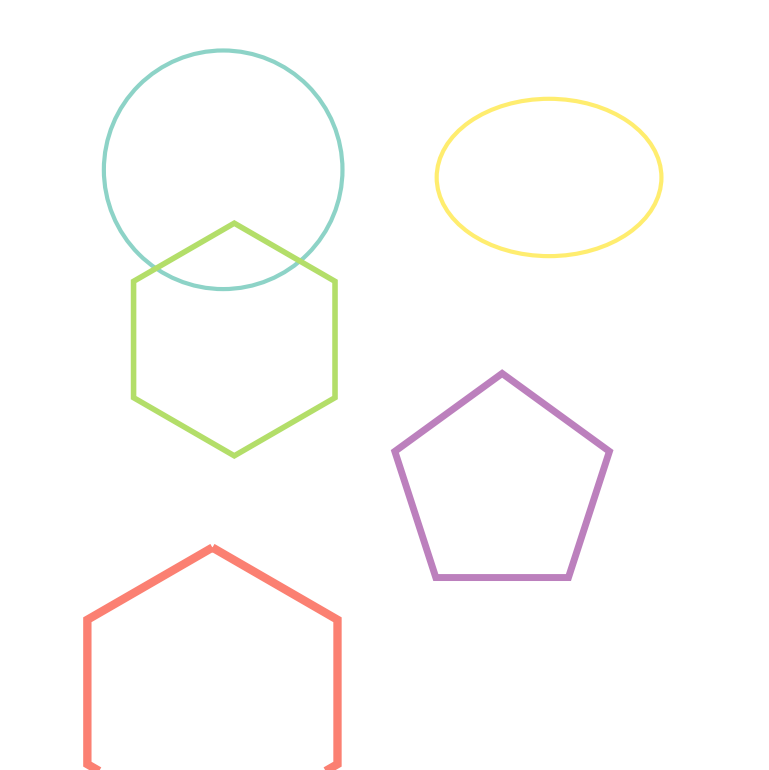[{"shape": "circle", "thickness": 1.5, "radius": 0.77, "center": [0.29, 0.779]}, {"shape": "hexagon", "thickness": 3, "radius": 0.94, "center": [0.276, 0.101]}, {"shape": "hexagon", "thickness": 2, "radius": 0.76, "center": [0.304, 0.559]}, {"shape": "pentagon", "thickness": 2.5, "radius": 0.73, "center": [0.652, 0.368]}, {"shape": "oval", "thickness": 1.5, "radius": 0.73, "center": [0.713, 0.77]}]